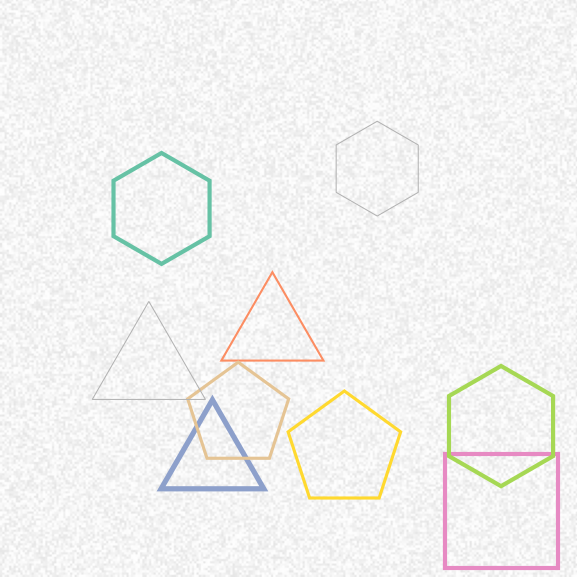[{"shape": "hexagon", "thickness": 2, "radius": 0.48, "center": [0.28, 0.638]}, {"shape": "triangle", "thickness": 1, "radius": 0.51, "center": [0.472, 0.426]}, {"shape": "triangle", "thickness": 2.5, "radius": 0.51, "center": [0.368, 0.204]}, {"shape": "square", "thickness": 2, "radius": 0.49, "center": [0.868, 0.114]}, {"shape": "hexagon", "thickness": 2, "radius": 0.52, "center": [0.868, 0.261]}, {"shape": "pentagon", "thickness": 1.5, "radius": 0.51, "center": [0.596, 0.22]}, {"shape": "pentagon", "thickness": 1.5, "radius": 0.46, "center": [0.412, 0.28]}, {"shape": "hexagon", "thickness": 0.5, "radius": 0.41, "center": [0.653, 0.707]}, {"shape": "triangle", "thickness": 0.5, "radius": 0.57, "center": [0.258, 0.364]}]